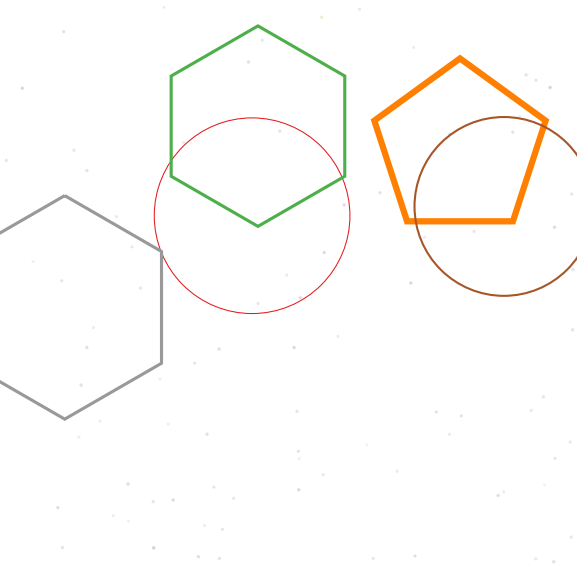[{"shape": "circle", "thickness": 0.5, "radius": 0.85, "center": [0.437, 0.626]}, {"shape": "hexagon", "thickness": 1.5, "radius": 0.87, "center": [0.447, 0.781]}, {"shape": "pentagon", "thickness": 3, "radius": 0.78, "center": [0.797, 0.742]}, {"shape": "circle", "thickness": 1, "radius": 0.77, "center": [0.873, 0.642]}, {"shape": "hexagon", "thickness": 1.5, "radius": 0.97, "center": [0.112, 0.467]}]